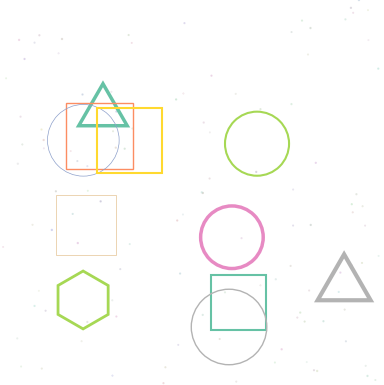[{"shape": "triangle", "thickness": 2.5, "radius": 0.36, "center": [0.267, 0.71]}, {"shape": "square", "thickness": 1.5, "radius": 0.36, "center": [0.62, 0.215]}, {"shape": "square", "thickness": 1, "radius": 0.43, "center": [0.258, 0.647]}, {"shape": "circle", "thickness": 0.5, "radius": 0.47, "center": [0.216, 0.636]}, {"shape": "circle", "thickness": 2.5, "radius": 0.41, "center": [0.602, 0.384]}, {"shape": "hexagon", "thickness": 2, "radius": 0.38, "center": [0.216, 0.221]}, {"shape": "circle", "thickness": 1.5, "radius": 0.42, "center": [0.668, 0.627]}, {"shape": "square", "thickness": 1.5, "radius": 0.42, "center": [0.336, 0.634]}, {"shape": "square", "thickness": 0.5, "radius": 0.39, "center": [0.223, 0.416]}, {"shape": "triangle", "thickness": 3, "radius": 0.4, "center": [0.894, 0.26]}, {"shape": "circle", "thickness": 1, "radius": 0.49, "center": [0.595, 0.151]}]